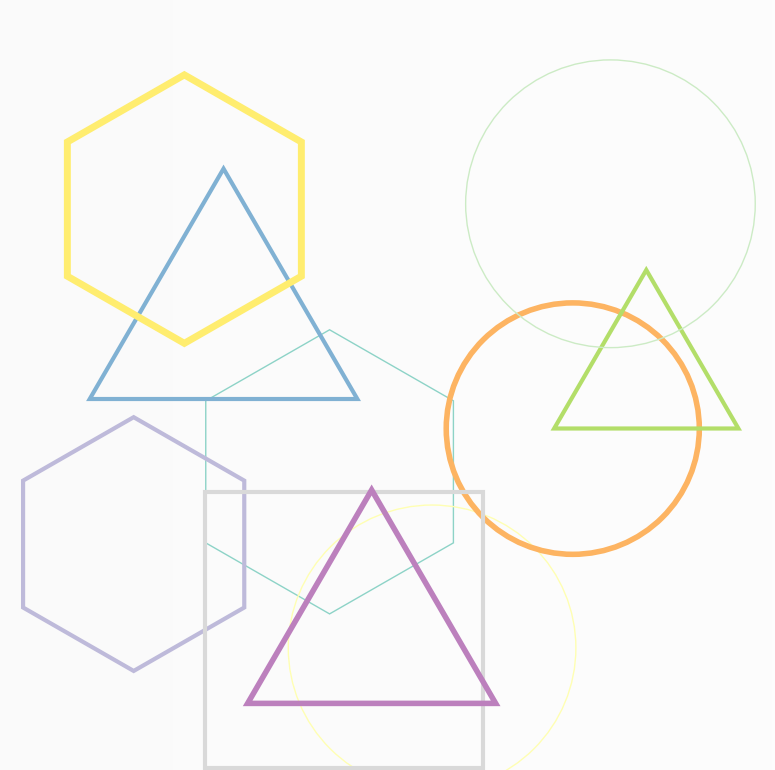[{"shape": "hexagon", "thickness": 0.5, "radius": 0.92, "center": [0.425, 0.387]}, {"shape": "circle", "thickness": 0.5, "radius": 0.93, "center": [0.558, 0.159]}, {"shape": "hexagon", "thickness": 1.5, "radius": 0.82, "center": [0.172, 0.293]}, {"shape": "triangle", "thickness": 1.5, "radius": 1.0, "center": [0.288, 0.582]}, {"shape": "circle", "thickness": 2, "radius": 0.82, "center": [0.739, 0.443]}, {"shape": "triangle", "thickness": 1.5, "radius": 0.69, "center": [0.834, 0.512]}, {"shape": "square", "thickness": 1.5, "radius": 0.9, "center": [0.444, 0.182]}, {"shape": "triangle", "thickness": 2, "radius": 0.92, "center": [0.48, 0.179]}, {"shape": "circle", "thickness": 0.5, "radius": 0.93, "center": [0.788, 0.735]}, {"shape": "hexagon", "thickness": 2.5, "radius": 0.87, "center": [0.238, 0.728]}]